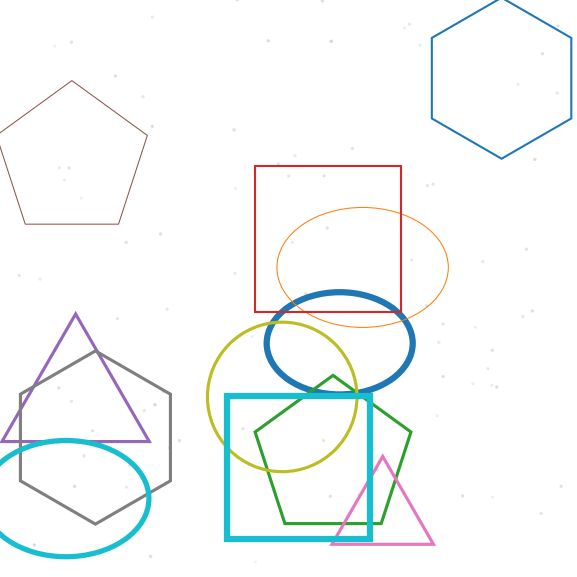[{"shape": "oval", "thickness": 3, "radius": 0.63, "center": [0.588, 0.405]}, {"shape": "hexagon", "thickness": 1, "radius": 0.7, "center": [0.869, 0.864]}, {"shape": "oval", "thickness": 0.5, "radius": 0.74, "center": [0.628, 0.536]}, {"shape": "pentagon", "thickness": 1.5, "radius": 0.71, "center": [0.577, 0.207]}, {"shape": "square", "thickness": 1, "radius": 0.63, "center": [0.568, 0.586]}, {"shape": "triangle", "thickness": 1.5, "radius": 0.74, "center": [0.131, 0.308]}, {"shape": "pentagon", "thickness": 0.5, "radius": 0.69, "center": [0.124, 0.722]}, {"shape": "triangle", "thickness": 1.5, "radius": 0.51, "center": [0.663, 0.107]}, {"shape": "hexagon", "thickness": 1.5, "radius": 0.75, "center": [0.165, 0.242]}, {"shape": "circle", "thickness": 1.5, "radius": 0.65, "center": [0.489, 0.312]}, {"shape": "oval", "thickness": 2.5, "radius": 0.72, "center": [0.114, 0.136]}, {"shape": "square", "thickness": 3, "radius": 0.62, "center": [0.516, 0.189]}]